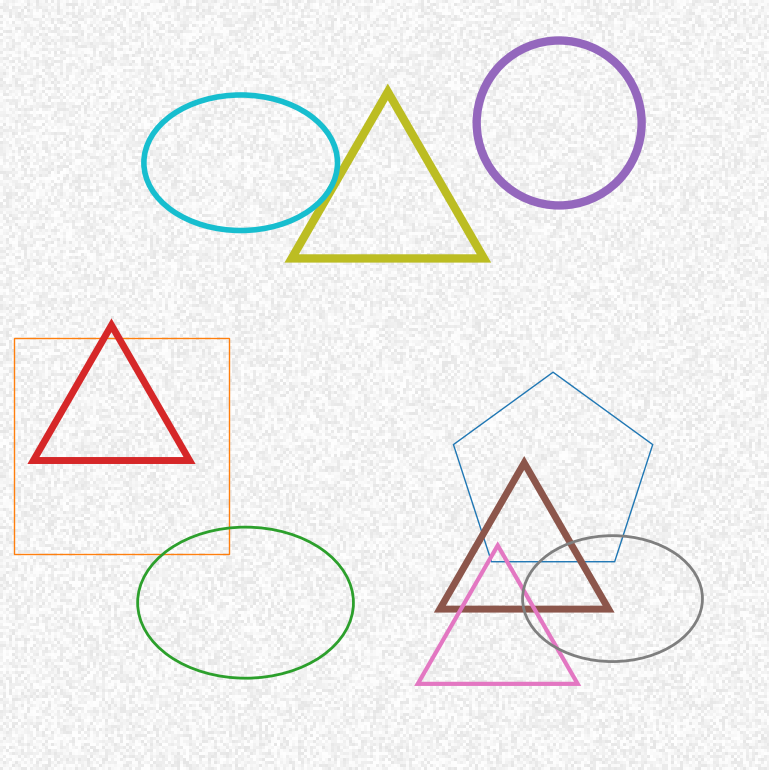[{"shape": "pentagon", "thickness": 0.5, "radius": 0.68, "center": [0.718, 0.381]}, {"shape": "square", "thickness": 0.5, "radius": 0.7, "center": [0.158, 0.421]}, {"shape": "oval", "thickness": 1, "radius": 0.7, "center": [0.319, 0.217]}, {"shape": "triangle", "thickness": 2.5, "radius": 0.59, "center": [0.145, 0.46]}, {"shape": "circle", "thickness": 3, "radius": 0.54, "center": [0.726, 0.84]}, {"shape": "triangle", "thickness": 2.5, "radius": 0.63, "center": [0.681, 0.272]}, {"shape": "triangle", "thickness": 1.5, "radius": 0.6, "center": [0.646, 0.172]}, {"shape": "oval", "thickness": 1, "radius": 0.58, "center": [0.795, 0.223]}, {"shape": "triangle", "thickness": 3, "radius": 0.72, "center": [0.504, 0.736]}, {"shape": "oval", "thickness": 2, "radius": 0.63, "center": [0.313, 0.789]}]